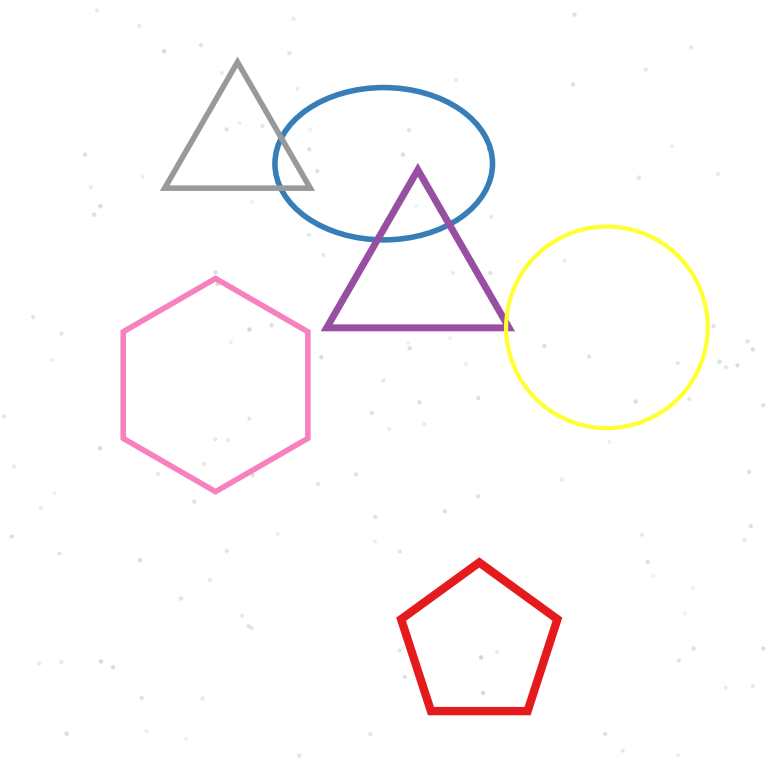[{"shape": "pentagon", "thickness": 3, "radius": 0.53, "center": [0.622, 0.163]}, {"shape": "oval", "thickness": 2, "radius": 0.71, "center": [0.498, 0.787]}, {"shape": "triangle", "thickness": 2.5, "radius": 0.68, "center": [0.543, 0.643]}, {"shape": "circle", "thickness": 1.5, "radius": 0.65, "center": [0.788, 0.575]}, {"shape": "hexagon", "thickness": 2, "radius": 0.69, "center": [0.28, 0.5]}, {"shape": "triangle", "thickness": 2, "radius": 0.55, "center": [0.308, 0.81]}]